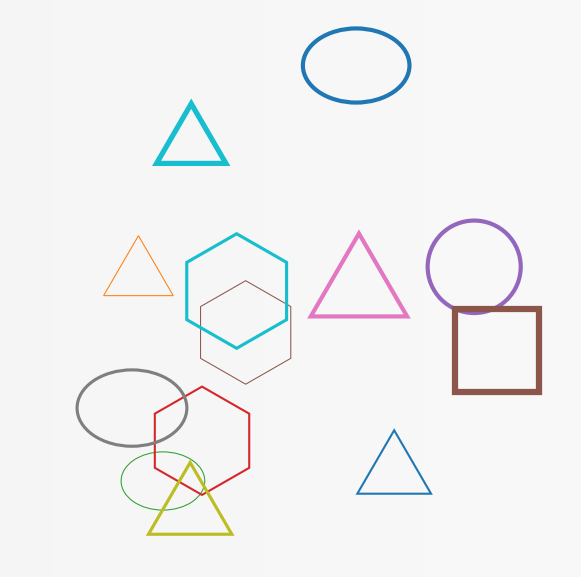[{"shape": "oval", "thickness": 2, "radius": 0.46, "center": [0.613, 0.886]}, {"shape": "triangle", "thickness": 1, "radius": 0.37, "center": [0.678, 0.181]}, {"shape": "triangle", "thickness": 0.5, "radius": 0.35, "center": [0.238, 0.522]}, {"shape": "oval", "thickness": 0.5, "radius": 0.36, "center": [0.28, 0.166]}, {"shape": "hexagon", "thickness": 1, "radius": 0.47, "center": [0.348, 0.236]}, {"shape": "circle", "thickness": 2, "radius": 0.4, "center": [0.816, 0.537]}, {"shape": "hexagon", "thickness": 0.5, "radius": 0.45, "center": [0.423, 0.423]}, {"shape": "square", "thickness": 3, "radius": 0.36, "center": [0.855, 0.392]}, {"shape": "triangle", "thickness": 2, "radius": 0.48, "center": [0.618, 0.499]}, {"shape": "oval", "thickness": 1.5, "radius": 0.47, "center": [0.227, 0.293]}, {"shape": "triangle", "thickness": 1.5, "radius": 0.41, "center": [0.327, 0.115]}, {"shape": "hexagon", "thickness": 1.5, "radius": 0.5, "center": [0.407, 0.495]}, {"shape": "triangle", "thickness": 2.5, "radius": 0.34, "center": [0.329, 0.751]}]